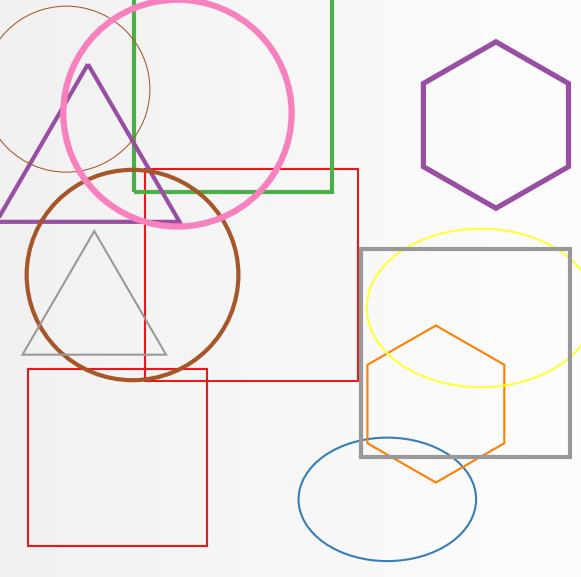[{"shape": "square", "thickness": 1, "radius": 0.77, "center": [0.202, 0.207]}, {"shape": "square", "thickness": 1, "radius": 0.92, "center": [0.433, 0.523]}, {"shape": "oval", "thickness": 1, "radius": 0.76, "center": [0.666, 0.134]}, {"shape": "square", "thickness": 2, "radius": 0.85, "center": [0.401, 0.838]}, {"shape": "triangle", "thickness": 2, "radius": 0.91, "center": [0.151, 0.706]}, {"shape": "hexagon", "thickness": 2.5, "radius": 0.72, "center": [0.853, 0.783]}, {"shape": "hexagon", "thickness": 1, "radius": 0.68, "center": [0.75, 0.3]}, {"shape": "oval", "thickness": 1, "radius": 0.98, "center": [0.827, 0.466]}, {"shape": "circle", "thickness": 2, "radius": 0.91, "center": [0.228, 0.523]}, {"shape": "circle", "thickness": 0.5, "radius": 0.72, "center": [0.114, 0.845]}, {"shape": "circle", "thickness": 3, "radius": 0.98, "center": [0.305, 0.803]}, {"shape": "square", "thickness": 2, "radius": 0.9, "center": [0.8, 0.388]}, {"shape": "triangle", "thickness": 1, "radius": 0.71, "center": [0.162, 0.456]}]